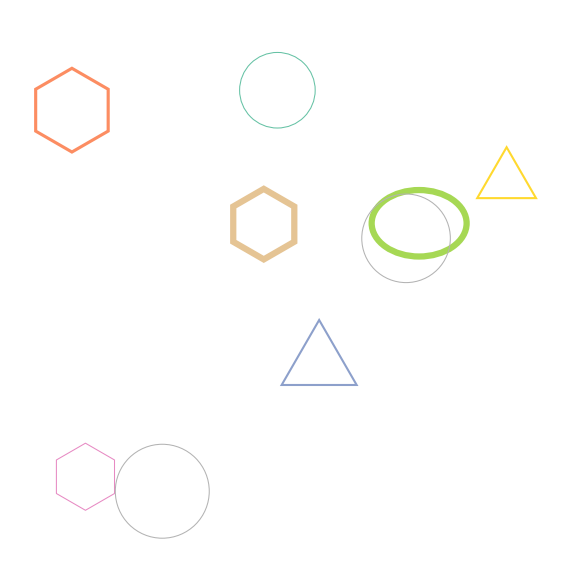[{"shape": "circle", "thickness": 0.5, "radius": 0.33, "center": [0.48, 0.843]}, {"shape": "hexagon", "thickness": 1.5, "radius": 0.36, "center": [0.125, 0.808]}, {"shape": "triangle", "thickness": 1, "radius": 0.38, "center": [0.553, 0.37]}, {"shape": "hexagon", "thickness": 0.5, "radius": 0.29, "center": [0.148, 0.174]}, {"shape": "oval", "thickness": 3, "radius": 0.41, "center": [0.726, 0.613]}, {"shape": "triangle", "thickness": 1, "radius": 0.29, "center": [0.877, 0.685]}, {"shape": "hexagon", "thickness": 3, "radius": 0.31, "center": [0.457, 0.611]}, {"shape": "circle", "thickness": 0.5, "radius": 0.38, "center": [0.703, 0.586]}, {"shape": "circle", "thickness": 0.5, "radius": 0.41, "center": [0.281, 0.149]}]